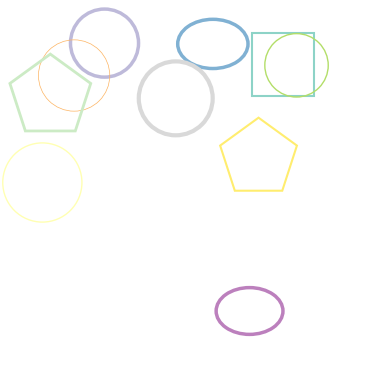[{"shape": "square", "thickness": 1.5, "radius": 0.41, "center": [0.736, 0.832]}, {"shape": "circle", "thickness": 1, "radius": 0.51, "center": [0.11, 0.526]}, {"shape": "circle", "thickness": 2.5, "radius": 0.44, "center": [0.271, 0.888]}, {"shape": "oval", "thickness": 2.5, "radius": 0.46, "center": [0.553, 0.886]}, {"shape": "circle", "thickness": 0.5, "radius": 0.46, "center": [0.192, 0.804]}, {"shape": "circle", "thickness": 1, "radius": 0.41, "center": [0.77, 0.83]}, {"shape": "circle", "thickness": 3, "radius": 0.48, "center": [0.456, 0.745]}, {"shape": "oval", "thickness": 2.5, "radius": 0.43, "center": [0.648, 0.192]}, {"shape": "pentagon", "thickness": 2, "radius": 0.55, "center": [0.131, 0.749]}, {"shape": "pentagon", "thickness": 1.5, "radius": 0.52, "center": [0.672, 0.589]}]